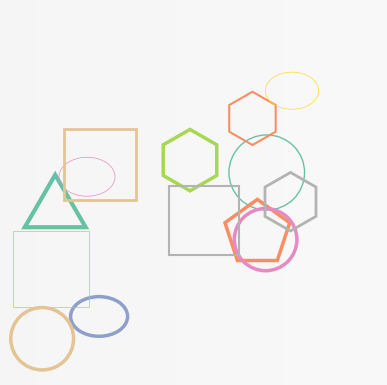[{"shape": "circle", "thickness": 1, "radius": 0.49, "center": [0.688, 0.552]}, {"shape": "triangle", "thickness": 3, "radius": 0.45, "center": [0.142, 0.455]}, {"shape": "hexagon", "thickness": 1.5, "radius": 0.35, "center": [0.652, 0.693]}, {"shape": "pentagon", "thickness": 2.5, "radius": 0.44, "center": [0.664, 0.394]}, {"shape": "oval", "thickness": 2.5, "radius": 0.37, "center": [0.256, 0.178]}, {"shape": "circle", "thickness": 2.5, "radius": 0.4, "center": [0.685, 0.378]}, {"shape": "oval", "thickness": 0.5, "radius": 0.36, "center": [0.225, 0.541]}, {"shape": "square", "thickness": 0.5, "radius": 0.49, "center": [0.132, 0.301]}, {"shape": "hexagon", "thickness": 2.5, "radius": 0.4, "center": [0.49, 0.584]}, {"shape": "oval", "thickness": 0.5, "radius": 0.34, "center": [0.753, 0.764]}, {"shape": "circle", "thickness": 2.5, "radius": 0.41, "center": [0.109, 0.12]}, {"shape": "square", "thickness": 2, "radius": 0.46, "center": [0.259, 0.573]}, {"shape": "hexagon", "thickness": 2, "radius": 0.38, "center": [0.75, 0.476]}, {"shape": "square", "thickness": 1.5, "radius": 0.45, "center": [0.525, 0.427]}]